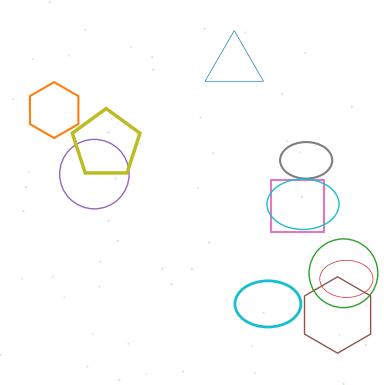[{"shape": "triangle", "thickness": 0.5, "radius": 0.44, "center": [0.608, 0.833]}, {"shape": "hexagon", "thickness": 1.5, "radius": 0.36, "center": [0.141, 0.714]}, {"shape": "circle", "thickness": 1, "radius": 0.45, "center": [0.892, 0.29]}, {"shape": "oval", "thickness": 0.5, "radius": 0.35, "center": [0.9, 0.276]}, {"shape": "circle", "thickness": 1, "radius": 0.45, "center": [0.245, 0.548]}, {"shape": "hexagon", "thickness": 1, "radius": 0.5, "center": [0.877, 0.182]}, {"shape": "square", "thickness": 1.5, "radius": 0.34, "center": [0.773, 0.465]}, {"shape": "oval", "thickness": 1.5, "radius": 0.34, "center": [0.795, 0.584]}, {"shape": "pentagon", "thickness": 2.5, "radius": 0.46, "center": [0.276, 0.626]}, {"shape": "oval", "thickness": 1, "radius": 0.47, "center": [0.787, 0.47]}, {"shape": "oval", "thickness": 2, "radius": 0.43, "center": [0.696, 0.211]}]